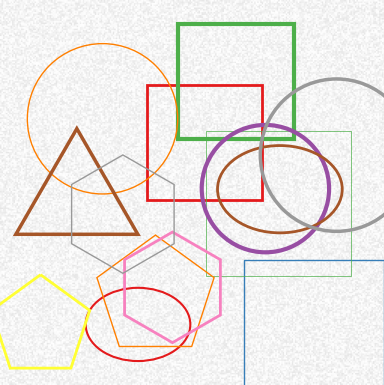[{"shape": "oval", "thickness": 1.5, "radius": 0.68, "center": [0.358, 0.157]}, {"shape": "square", "thickness": 2, "radius": 0.74, "center": [0.53, 0.63]}, {"shape": "square", "thickness": 1, "radius": 0.91, "center": [0.816, 0.143]}, {"shape": "square", "thickness": 3, "radius": 0.75, "center": [0.613, 0.788]}, {"shape": "square", "thickness": 0.5, "radius": 0.94, "center": [0.724, 0.473]}, {"shape": "circle", "thickness": 3, "radius": 0.83, "center": [0.689, 0.51]}, {"shape": "pentagon", "thickness": 1, "radius": 0.8, "center": [0.404, 0.229]}, {"shape": "circle", "thickness": 1, "radius": 0.98, "center": [0.266, 0.691]}, {"shape": "pentagon", "thickness": 2, "radius": 0.67, "center": [0.105, 0.152]}, {"shape": "oval", "thickness": 2, "radius": 0.81, "center": [0.727, 0.509]}, {"shape": "triangle", "thickness": 2.5, "radius": 0.91, "center": [0.2, 0.483]}, {"shape": "hexagon", "thickness": 2, "radius": 0.72, "center": [0.448, 0.254]}, {"shape": "hexagon", "thickness": 1, "radius": 0.77, "center": [0.319, 0.444]}, {"shape": "circle", "thickness": 2.5, "radius": 0.99, "center": [0.874, 0.597]}]